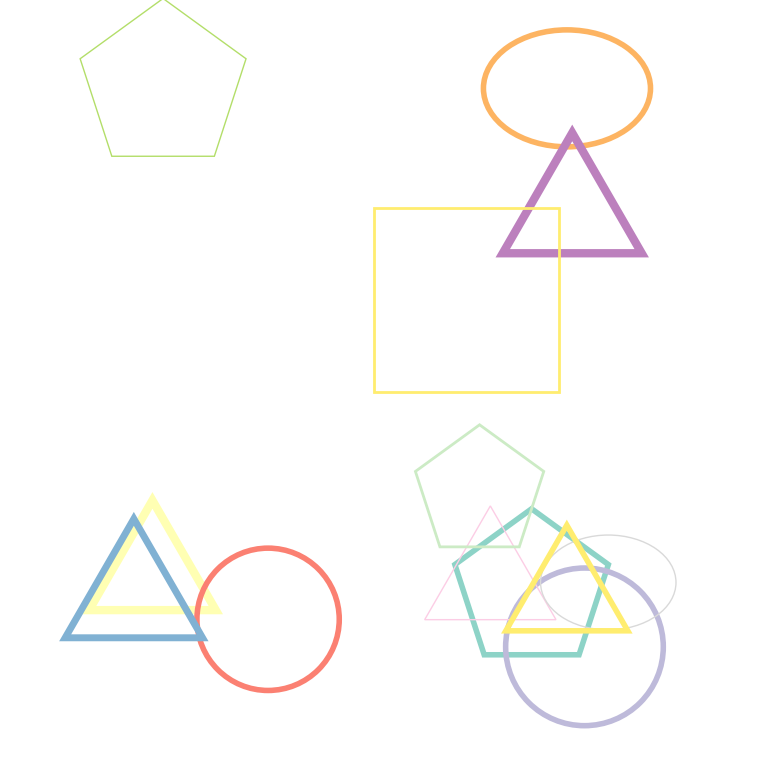[{"shape": "pentagon", "thickness": 2, "radius": 0.52, "center": [0.69, 0.234]}, {"shape": "triangle", "thickness": 3, "radius": 0.47, "center": [0.198, 0.255]}, {"shape": "circle", "thickness": 2, "radius": 0.51, "center": [0.759, 0.16]}, {"shape": "circle", "thickness": 2, "radius": 0.46, "center": [0.348, 0.196]}, {"shape": "triangle", "thickness": 2.5, "radius": 0.51, "center": [0.174, 0.223]}, {"shape": "oval", "thickness": 2, "radius": 0.54, "center": [0.736, 0.885]}, {"shape": "pentagon", "thickness": 0.5, "radius": 0.57, "center": [0.212, 0.889]}, {"shape": "triangle", "thickness": 0.5, "radius": 0.49, "center": [0.637, 0.244]}, {"shape": "oval", "thickness": 0.5, "radius": 0.44, "center": [0.79, 0.244]}, {"shape": "triangle", "thickness": 3, "radius": 0.52, "center": [0.743, 0.723]}, {"shape": "pentagon", "thickness": 1, "radius": 0.44, "center": [0.623, 0.361]}, {"shape": "square", "thickness": 1, "radius": 0.6, "center": [0.606, 0.61]}, {"shape": "triangle", "thickness": 2, "radius": 0.46, "center": [0.736, 0.226]}]